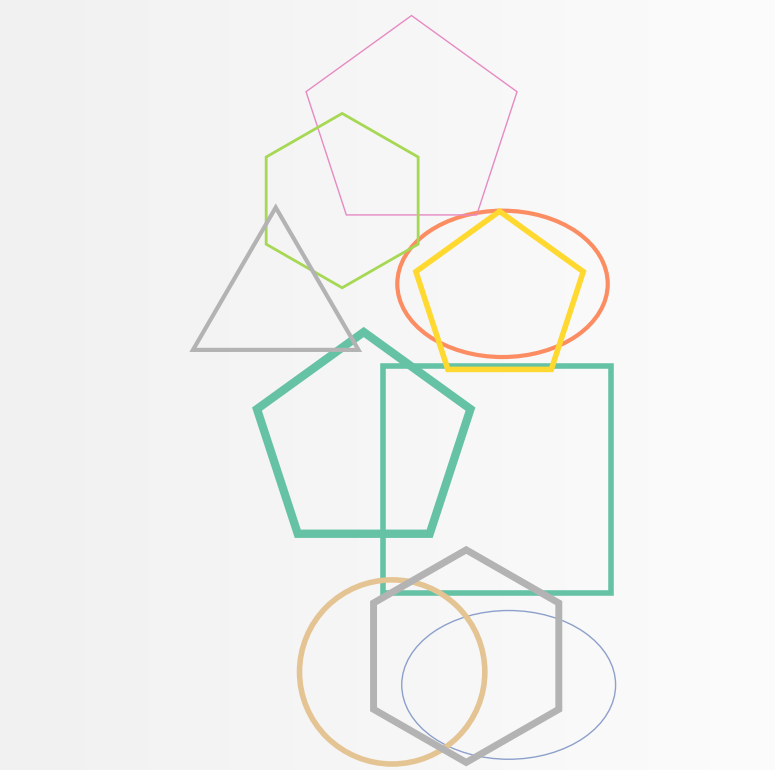[{"shape": "pentagon", "thickness": 3, "radius": 0.72, "center": [0.469, 0.424]}, {"shape": "square", "thickness": 2, "radius": 0.74, "center": [0.641, 0.377]}, {"shape": "oval", "thickness": 1.5, "radius": 0.68, "center": [0.648, 0.631]}, {"shape": "oval", "thickness": 0.5, "radius": 0.69, "center": [0.656, 0.111]}, {"shape": "pentagon", "thickness": 0.5, "radius": 0.72, "center": [0.531, 0.837]}, {"shape": "hexagon", "thickness": 1, "radius": 0.57, "center": [0.441, 0.739]}, {"shape": "pentagon", "thickness": 2, "radius": 0.57, "center": [0.645, 0.612]}, {"shape": "circle", "thickness": 2, "radius": 0.6, "center": [0.506, 0.127]}, {"shape": "triangle", "thickness": 1.5, "radius": 0.62, "center": [0.356, 0.607]}, {"shape": "hexagon", "thickness": 2.5, "radius": 0.69, "center": [0.602, 0.148]}]